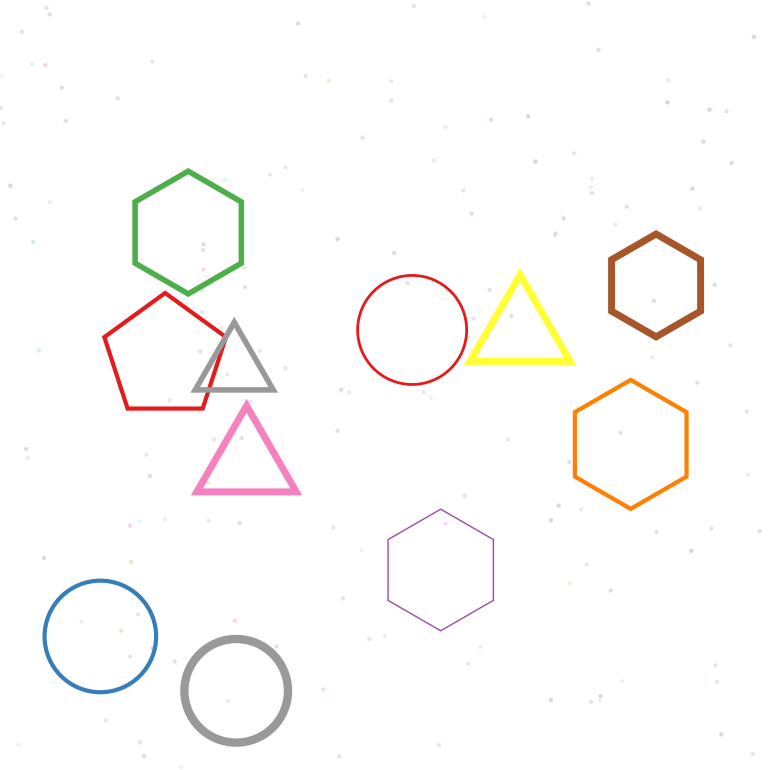[{"shape": "pentagon", "thickness": 1.5, "radius": 0.41, "center": [0.214, 0.537]}, {"shape": "circle", "thickness": 1, "radius": 0.35, "center": [0.535, 0.571]}, {"shape": "circle", "thickness": 1.5, "radius": 0.36, "center": [0.13, 0.173]}, {"shape": "hexagon", "thickness": 2, "radius": 0.4, "center": [0.244, 0.698]}, {"shape": "hexagon", "thickness": 0.5, "radius": 0.39, "center": [0.572, 0.26]}, {"shape": "hexagon", "thickness": 1.5, "radius": 0.42, "center": [0.819, 0.423]}, {"shape": "triangle", "thickness": 2.5, "radius": 0.38, "center": [0.675, 0.568]}, {"shape": "hexagon", "thickness": 2.5, "radius": 0.33, "center": [0.852, 0.629]}, {"shape": "triangle", "thickness": 2.5, "radius": 0.37, "center": [0.32, 0.399]}, {"shape": "circle", "thickness": 3, "radius": 0.34, "center": [0.307, 0.103]}, {"shape": "triangle", "thickness": 2, "radius": 0.29, "center": [0.304, 0.523]}]